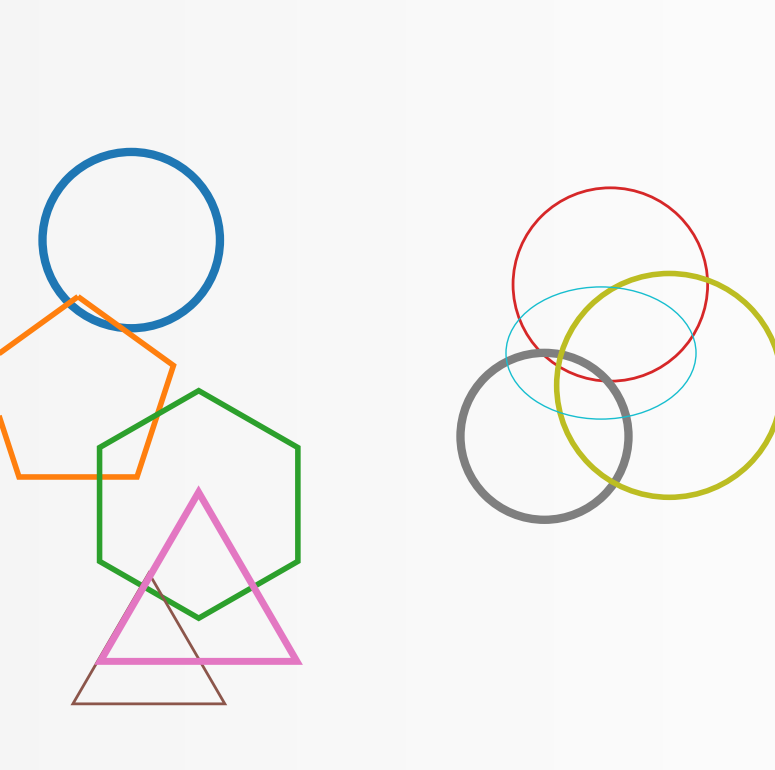[{"shape": "circle", "thickness": 3, "radius": 0.57, "center": [0.169, 0.688]}, {"shape": "pentagon", "thickness": 2, "radius": 0.65, "center": [0.101, 0.485]}, {"shape": "hexagon", "thickness": 2, "radius": 0.74, "center": [0.256, 0.345]}, {"shape": "circle", "thickness": 1, "radius": 0.63, "center": [0.788, 0.631]}, {"shape": "triangle", "thickness": 1, "radius": 0.57, "center": [0.192, 0.142]}, {"shape": "triangle", "thickness": 2.5, "radius": 0.73, "center": [0.256, 0.214]}, {"shape": "circle", "thickness": 3, "radius": 0.54, "center": [0.703, 0.433]}, {"shape": "circle", "thickness": 2, "radius": 0.73, "center": [0.864, 0.499]}, {"shape": "oval", "thickness": 0.5, "radius": 0.61, "center": [0.775, 0.542]}]